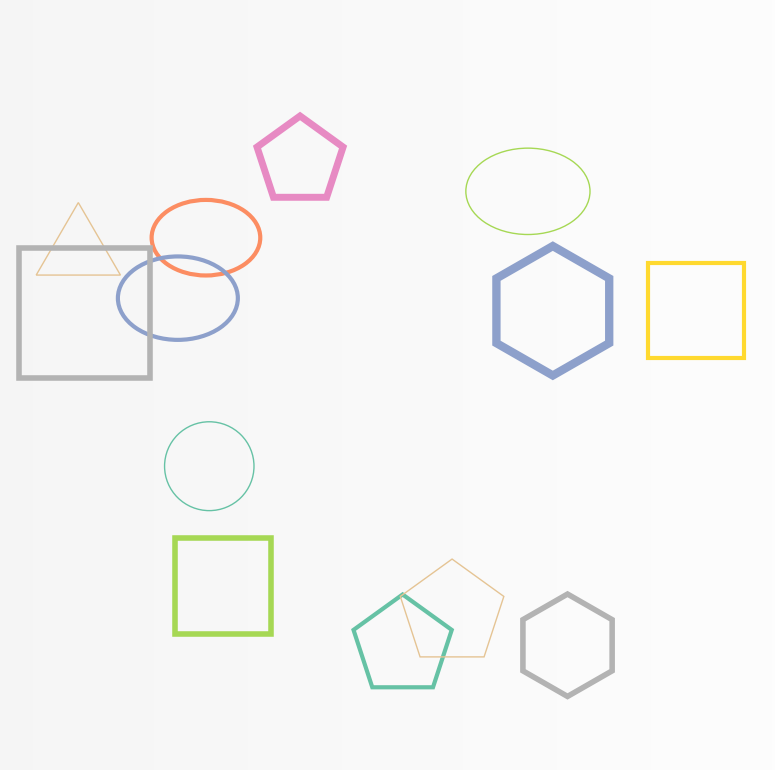[{"shape": "pentagon", "thickness": 1.5, "radius": 0.33, "center": [0.52, 0.161]}, {"shape": "circle", "thickness": 0.5, "radius": 0.29, "center": [0.27, 0.395]}, {"shape": "oval", "thickness": 1.5, "radius": 0.35, "center": [0.266, 0.691]}, {"shape": "hexagon", "thickness": 3, "radius": 0.42, "center": [0.713, 0.596]}, {"shape": "oval", "thickness": 1.5, "radius": 0.39, "center": [0.23, 0.613]}, {"shape": "pentagon", "thickness": 2.5, "radius": 0.29, "center": [0.387, 0.791]}, {"shape": "square", "thickness": 2, "radius": 0.31, "center": [0.288, 0.239]}, {"shape": "oval", "thickness": 0.5, "radius": 0.4, "center": [0.681, 0.752]}, {"shape": "square", "thickness": 1.5, "radius": 0.31, "center": [0.898, 0.597]}, {"shape": "triangle", "thickness": 0.5, "radius": 0.31, "center": [0.101, 0.674]}, {"shape": "pentagon", "thickness": 0.5, "radius": 0.35, "center": [0.583, 0.204]}, {"shape": "square", "thickness": 2, "radius": 0.42, "center": [0.109, 0.594]}, {"shape": "hexagon", "thickness": 2, "radius": 0.33, "center": [0.732, 0.162]}]